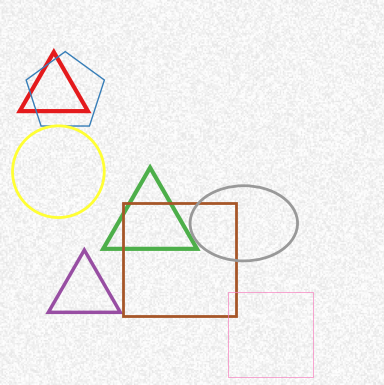[{"shape": "triangle", "thickness": 3, "radius": 0.51, "center": [0.14, 0.762]}, {"shape": "pentagon", "thickness": 1, "radius": 0.53, "center": [0.17, 0.759]}, {"shape": "triangle", "thickness": 3, "radius": 0.7, "center": [0.39, 0.424]}, {"shape": "triangle", "thickness": 2.5, "radius": 0.54, "center": [0.219, 0.243]}, {"shape": "circle", "thickness": 2, "radius": 0.6, "center": [0.152, 0.554]}, {"shape": "square", "thickness": 2, "radius": 0.73, "center": [0.467, 0.325]}, {"shape": "square", "thickness": 0.5, "radius": 0.55, "center": [0.702, 0.131]}, {"shape": "oval", "thickness": 2, "radius": 0.7, "center": [0.633, 0.42]}]